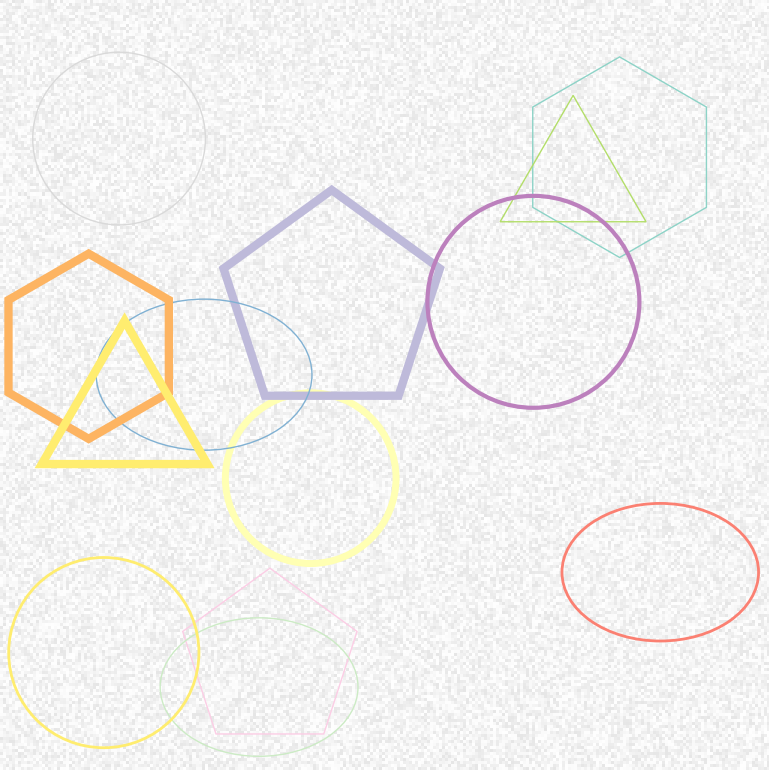[{"shape": "hexagon", "thickness": 0.5, "radius": 0.65, "center": [0.805, 0.796]}, {"shape": "circle", "thickness": 2.5, "radius": 0.55, "center": [0.404, 0.379]}, {"shape": "pentagon", "thickness": 3, "radius": 0.74, "center": [0.431, 0.606]}, {"shape": "oval", "thickness": 1, "radius": 0.64, "center": [0.857, 0.257]}, {"shape": "oval", "thickness": 0.5, "radius": 0.7, "center": [0.265, 0.513]}, {"shape": "hexagon", "thickness": 3, "radius": 0.6, "center": [0.115, 0.55]}, {"shape": "triangle", "thickness": 0.5, "radius": 0.55, "center": [0.744, 0.767]}, {"shape": "pentagon", "thickness": 0.5, "radius": 0.6, "center": [0.35, 0.143]}, {"shape": "circle", "thickness": 0.5, "radius": 0.56, "center": [0.155, 0.82]}, {"shape": "circle", "thickness": 1.5, "radius": 0.69, "center": [0.693, 0.608]}, {"shape": "oval", "thickness": 0.5, "radius": 0.64, "center": [0.336, 0.108]}, {"shape": "triangle", "thickness": 3, "radius": 0.62, "center": [0.162, 0.459]}, {"shape": "circle", "thickness": 1, "radius": 0.62, "center": [0.135, 0.152]}]